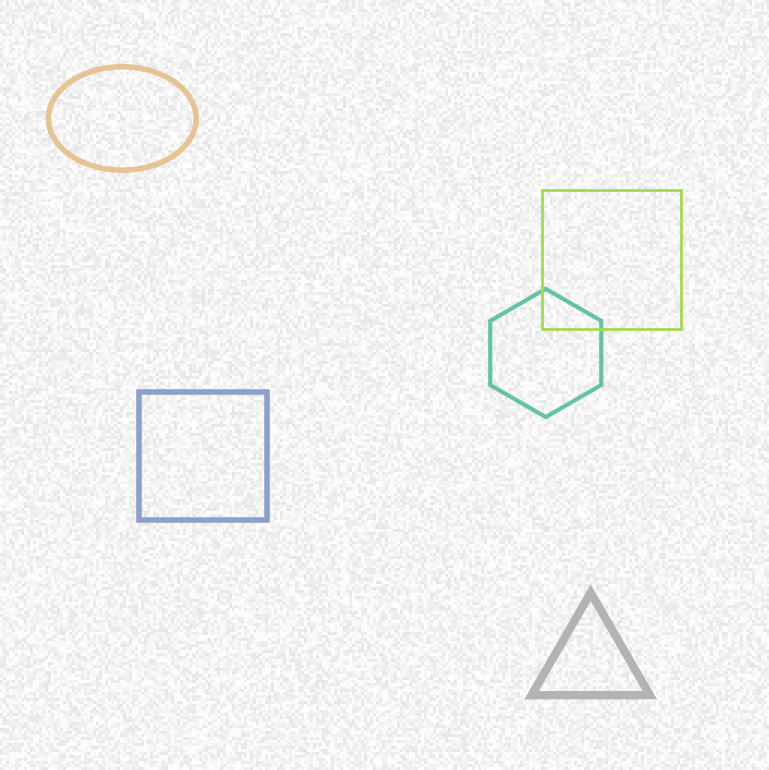[{"shape": "hexagon", "thickness": 1.5, "radius": 0.42, "center": [0.709, 0.542]}, {"shape": "square", "thickness": 2, "radius": 0.41, "center": [0.263, 0.407]}, {"shape": "square", "thickness": 1, "radius": 0.45, "center": [0.794, 0.663]}, {"shape": "oval", "thickness": 2, "radius": 0.48, "center": [0.159, 0.846]}, {"shape": "triangle", "thickness": 3, "radius": 0.44, "center": [0.767, 0.142]}]